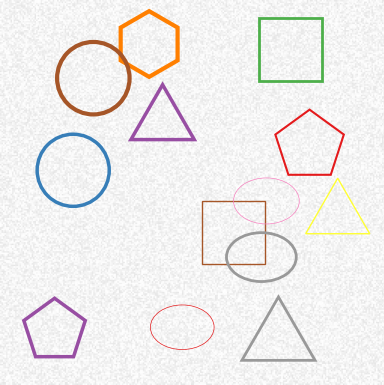[{"shape": "oval", "thickness": 0.5, "radius": 0.41, "center": [0.473, 0.15]}, {"shape": "pentagon", "thickness": 1.5, "radius": 0.47, "center": [0.804, 0.622]}, {"shape": "circle", "thickness": 2.5, "radius": 0.47, "center": [0.19, 0.558]}, {"shape": "square", "thickness": 2, "radius": 0.41, "center": [0.755, 0.871]}, {"shape": "pentagon", "thickness": 2.5, "radius": 0.42, "center": [0.142, 0.141]}, {"shape": "triangle", "thickness": 2.5, "radius": 0.47, "center": [0.422, 0.685]}, {"shape": "hexagon", "thickness": 3, "radius": 0.43, "center": [0.387, 0.886]}, {"shape": "triangle", "thickness": 1, "radius": 0.48, "center": [0.877, 0.441]}, {"shape": "square", "thickness": 1, "radius": 0.41, "center": [0.607, 0.396]}, {"shape": "circle", "thickness": 3, "radius": 0.47, "center": [0.242, 0.797]}, {"shape": "oval", "thickness": 0.5, "radius": 0.43, "center": [0.692, 0.478]}, {"shape": "triangle", "thickness": 2, "radius": 0.55, "center": [0.723, 0.119]}, {"shape": "oval", "thickness": 2, "radius": 0.45, "center": [0.679, 0.332]}]